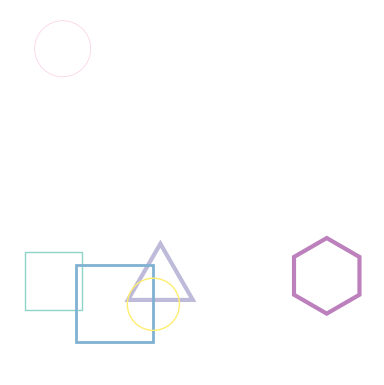[{"shape": "square", "thickness": 1, "radius": 0.38, "center": [0.139, 0.271]}, {"shape": "triangle", "thickness": 3, "radius": 0.49, "center": [0.417, 0.27]}, {"shape": "square", "thickness": 2, "radius": 0.5, "center": [0.298, 0.213]}, {"shape": "circle", "thickness": 0.5, "radius": 0.36, "center": [0.163, 0.873]}, {"shape": "hexagon", "thickness": 3, "radius": 0.49, "center": [0.849, 0.284]}, {"shape": "circle", "thickness": 1, "radius": 0.34, "center": [0.398, 0.21]}]